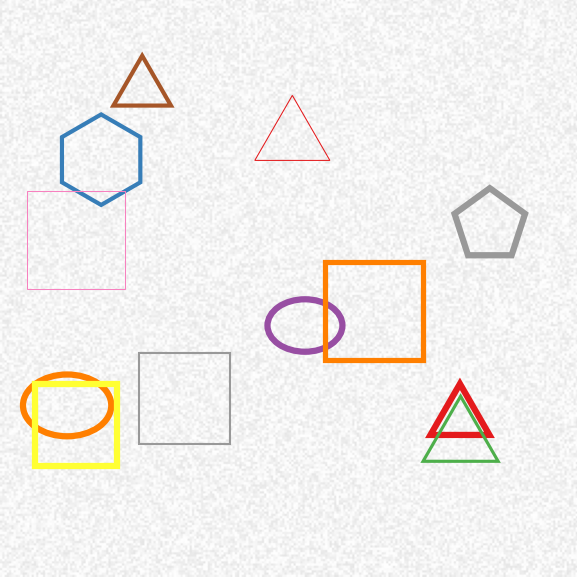[{"shape": "triangle", "thickness": 0.5, "radius": 0.38, "center": [0.506, 0.759]}, {"shape": "triangle", "thickness": 3, "radius": 0.29, "center": [0.796, 0.275]}, {"shape": "hexagon", "thickness": 2, "radius": 0.39, "center": [0.175, 0.723]}, {"shape": "triangle", "thickness": 1.5, "radius": 0.38, "center": [0.798, 0.238]}, {"shape": "oval", "thickness": 3, "radius": 0.32, "center": [0.528, 0.435]}, {"shape": "square", "thickness": 2.5, "radius": 0.43, "center": [0.647, 0.461]}, {"shape": "oval", "thickness": 3, "radius": 0.38, "center": [0.116, 0.297]}, {"shape": "square", "thickness": 3, "radius": 0.36, "center": [0.132, 0.263]}, {"shape": "triangle", "thickness": 2, "radius": 0.29, "center": [0.246, 0.845]}, {"shape": "square", "thickness": 0.5, "radius": 0.42, "center": [0.131, 0.583]}, {"shape": "square", "thickness": 1, "radius": 0.4, "center": [0.32, 0.31]}, {"shape": "pentagon", "thickness": 3, "radius": 0.32, "center": [0.848, 0.609]}]